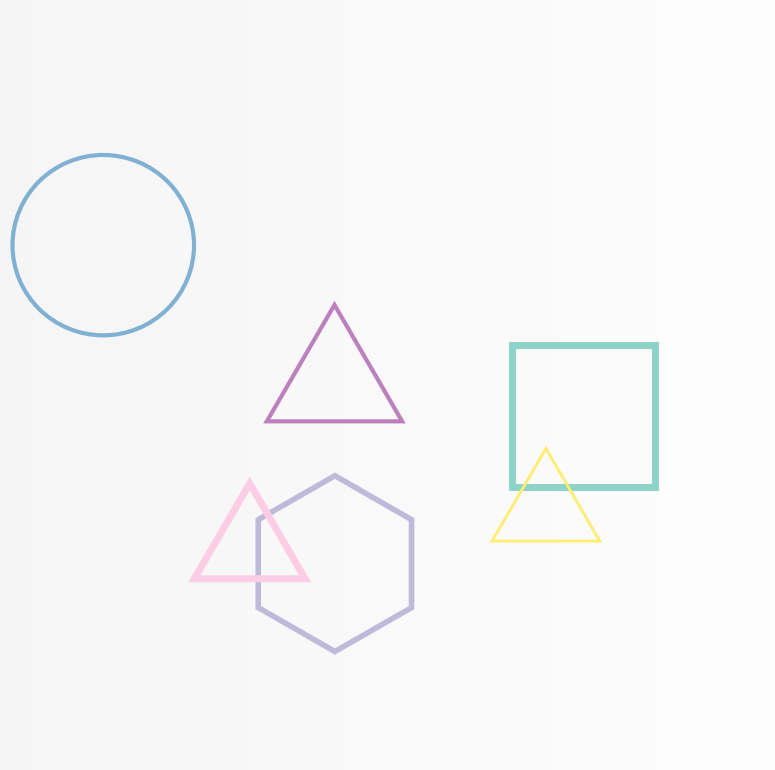[{"shape": "square", "thickness": 2.5, "radius": 0.46, "center": [0.753, 0.46]}, {"shape": "hexagon", "thickness": 2, "radius": 0.57, "center": [0.432, 0.268]}, {"shape": "circle", "thickness": 1.5, "radius": 0.59, "center": [0.133, 0.682]}, {"shape": "triangle", "thickness": 2.5, "radius": 0.41, "center": [0.322, 0.29]}, {"shape": "triangle", "thickness": 1.5, "radius": 0.5, "center": [0.432, 0.503]}, {"shape": "triangle", "thickness": 1, "radius": 0.4, "center": [0.704, 0.337]}]